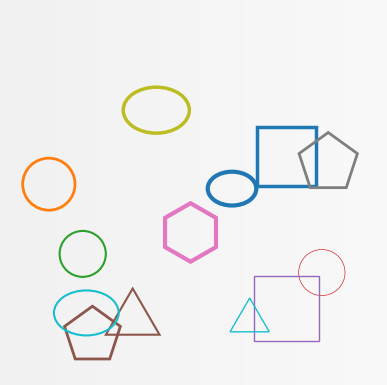[{"shape": "oval", "thickness": 3, "radius": 0.31, "center": [0.599, 0.51]}, {"shape": "square", "thickness": 2.5, "radius": 0.38, "center": [0.738, 0.593]}, {"shape": "circle", "thickness": 2, "radius": 0.34, "center": [0.126, 0.522]}, {"shape": "circle", "thickness": 1.5, "radius": 0.3, "center": [0.213, 0.341]}, {"shape": "circle", "thickness": 0.5, "radius": 0.3, "center": [0.831, 0.292]}, {"shape": "square", "thickness": 1, "radius": 0.42, "center": [0.74, 0.198]}, {"shape": "pentagon", "thickness": 2, "radius": 0.38, "center": [0.239, 0.129]}, {"shape": "triangle", "thickness": 1.5, "radius": 0.4, "center": [0.342, 0.171]}, {"shape": "hexagon", "thickness": 3, "radius": 0.38, "center": [0.492, 0.396]}, {"shape": "pentagon", "thickness": 2, "radius": 0.4, "center": [0.847, 0.577]}, {"shape": "oval", "thickness": 2.5, "radius": 0.43, "center": [0.403, 0.714]}, {"shape": "triangle", "thickness": 1, "radius": 0.29, "center": [0.644, 0.167]}, {"shape": "oval", "thickness": 1.5, "radius": 0.42, "center": [0.223, 0.187]}]